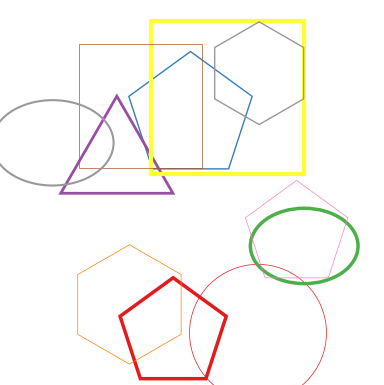[{"shape": "circle", "thickness": 0.5, "radius": 0.89, "center": [0.67, 0.135]}, {"shape": "pentagon", "thickness": 2.5, "radius": 0.72, "center": [0.45, 0.134]}, {"shape": "pentagon", "thickness": 1, "radius": 0.84, "center": [0.495, 0.698]}, {"shape": "oval", "thickness": 2.5, "radius": 0.7, "center": [0.79, 0.361]}, {"shape": "triangle", "thickness": 2, "radius": 0.84, "center": [0.303, 0.582]}, {"shape": "hexagon", "thickness": 0.5, "radius": 0.78, "center": [0.336, 0.209]}, {"shape": "square", "thickness": 3, "radius": 1.0, "center": [0.59, 0.747]}, {"shape": "square", "thickness": 0.5, "radius": 0.8, "center": [0.365, 0.725]}, {"shape": "pentagon", "thickness": 0.5, "radius": 0.7, "center": [0.771, 0.391]}, {"shape": "oval", "thickness": 1.5, "radius": 0.79, "center": [0.137, 0.629]}, {"shape": "hexagon", "thickness": 1, "radius": 0.67, "center": [0.673, 0.81]}]